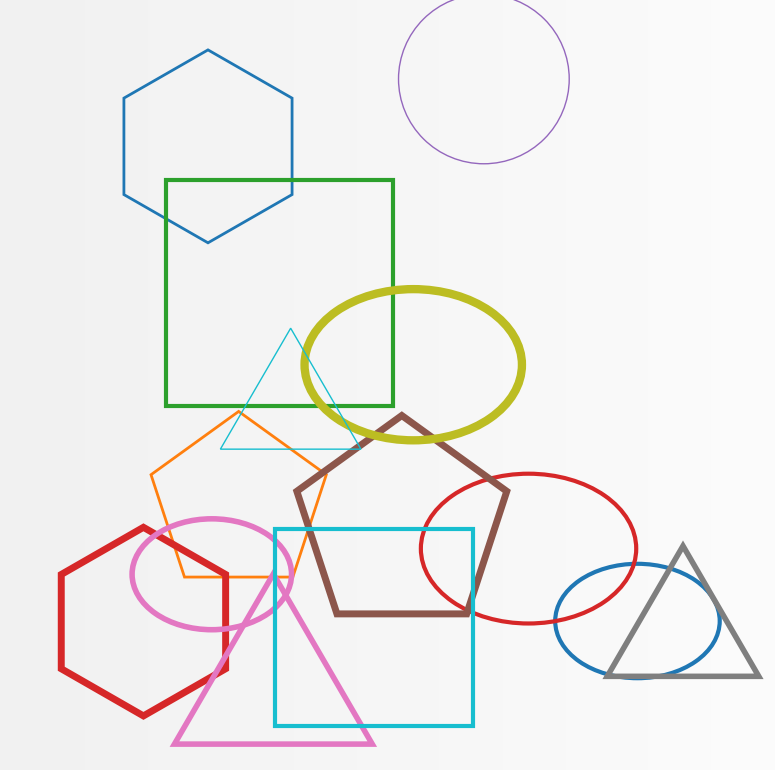[{"shape": "hexagon", "thickness": 1, "radius": 0.63, "center": [0.268, 0.81]}, {"shape": "oval", "thickness": 1.5, "radius": 0.53, "center": [0.823, 0.194]}, {"shape": "pentagon", "thickness": 1, "radius": 0.59, "center": [0.308, 0.347]}, {"shape": "square", "thickness": 1.5, "radius": 0.73, "center": [0.361, 0.62]}, {"shape": "oval", "thickness": 1.5, "radius": 0.69, "center": [0.682, 0.288]}, {"shape": "hexagon", "thickness": 2.5, "radius": 0.61, "center": [0.185, 0.193]}, {"shape": "circle", "thickness": 0.5, "radius": 0.55, "center": [0.624, 0.897]}, {"shape": "pentagon", "thickness": 2.5, "radius": 0.71, "center": [0.518, 0.318]}, {"shape": "oval", "thickness": 2, "radius": 0.51, "center": [0.273, 0.254]}, {"shape": "triangle", "thickness": 2, "radius": 0.74, "center": [0.353, 0.107]}, {"shape": "triangle", "thickness": 2, "radius": 0.56, "center": [0.881, 0.178]}, {"shape": "oval", "thickness": 3, "radius": 0.7, "center": [0.533, 0.526]}, {"shape": "square", "thickness": 1.5, "radius": 0.64, "center": [0.483, 0.185]}, {"shape": "triangle", "thickness": 0.5, "radius": 0.52, "center": [0.375, 0.469]}]